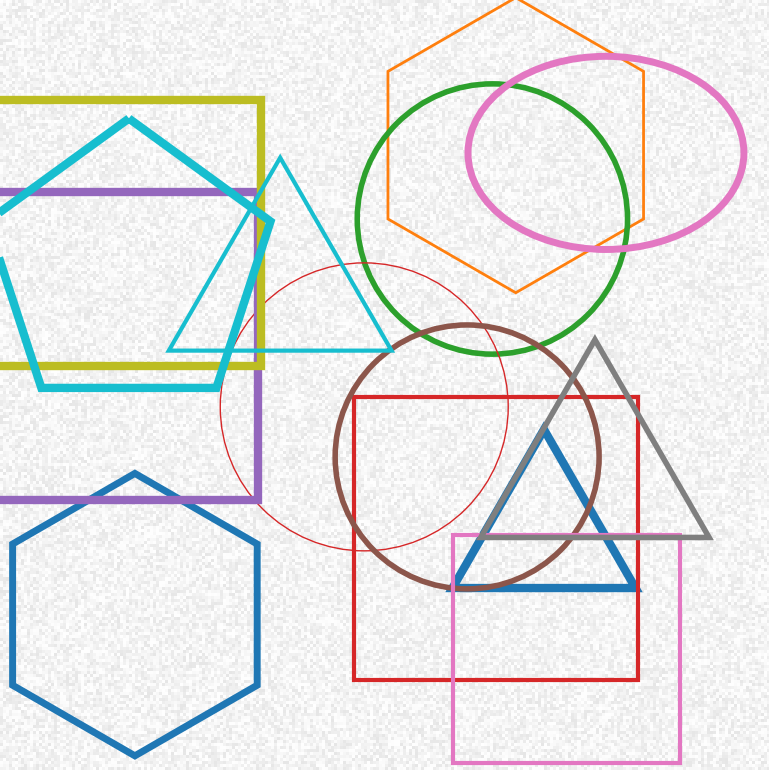[{"shape": "hexagon", "thickness": 2.5, "radius": 0.92, "center": [0.175, 0.202]}, {"shape": "triangle", "thickness": 3, "radius": 0.69, "center": [0.706, 0.305]}, {"shape": "hexagon", "thickness": 1, "radius": 0.96, "center": [0.67, 0.811]}, {"shape": "circle", "thickness": 2, "radius": 0.88, "center": [0.639, 0.716]}, {"shape": "circle", "thickness": 0.5, "radius": 0.93, "center": [0.473, 0.472]}, {"shape": "square", "thickness": 1.5, "radius": 0.92, "center": [0.644, 0.301]}, {"shape": "square", "thickness": 3, "radius": 1.0, "center": [0.136, 0.551]}, {"shape": "circle", "thickness": 2, "radius": 0.86, "center": [0.607, 0.407]}, {"shape": "oval", "thickness": 2.5, "radius": 0.9, "center": [0.787, 0.801]}, {"shape": "square", "thickness": 1.5, "radius": 0.74, "center": [0.736, 0.157]}, {"shape": "triangle", "thickness": 2, "radius": 0.86, "center": [0.773, 0.388]}, {"shape": "square", "thickness": 3, "radius": 0.86, "center": [0.166, 0.697]}, {"shape": "pentagon", "thickness": 3, "radius": 0.97, "center": [0.167, 0.653]}, {"shape": "triangle", "thickness": 1.5, "radius": 0.84, "center": [0.364, 0.628]}]